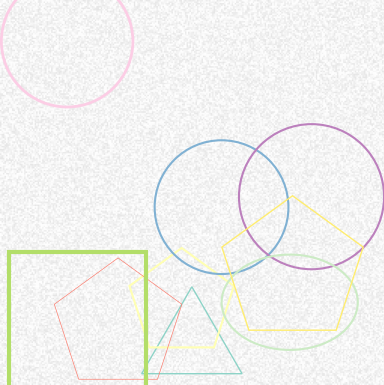[{"shape": "triangle", "thickness": 1, "radius": 0.75, "center": [0.498, 0.105]}, {"shape": "pentagon", "thickness": 1.5, "radius": 0.71, "center": [0.472, 0.213]}, {"shape": "pentagon", "thickness": 0.5, "radius": 0.87, "center": [0.307, 0.156]}, {"shape": "circle", "thickness": 1.5, "radius": 0.87, "center": [0.575, 0.462]}, {"shape": "square", "thickness": 3, "radius": 0.89, "center": [0.202, 0.167]}, {"shape": "circle", "thickness": 2, "radius": 0.85, "center": [0.174, 0.893]}, {"shape": "circle", "thickness": 1.5, "radius": 0.94, "center": [0.809, 0.489]}, {"shape": "oval", "thickness": 1.5, "radius": 0.88, "center": [0.753, 0.215]}, {"shape": "pentagon", "thickness": 1, "radius": 0.97, "center": [0.76, 0.299]}]